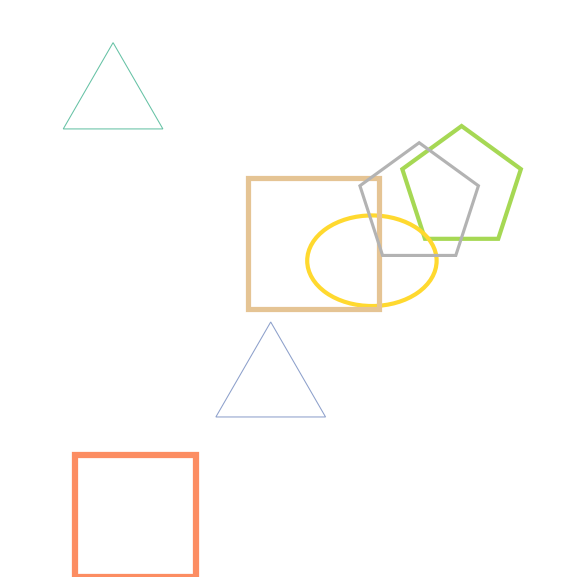[{"shape": "triangle", "thickness": 0.5, "radius": 0.5, "center": [0.196, 0.826]}, {"shape": "square", "thickness": 3, "radius": 0.52, "center": [0.234, 0.106]}, {"shape": "triangle", "thickness": 0.5, "radius": 0.55, "center": [0.469, 0.332]}, {"shape": "pentagon", "thickness": 2, "radius": 0.54, "center": [0.799, 0.673]}, {"shape": "oval", "thickness": 2, "radius": 0.56, "center": [0.644, 0.548]}, {"shape": "square", "thickness": 2.5, "radius": 0.57, "center": [0.543, 0.578]}, {"shape": "pentagon", "thickness": 1.5, "radius": 0.54, "center": [0.726, 0.644]}]